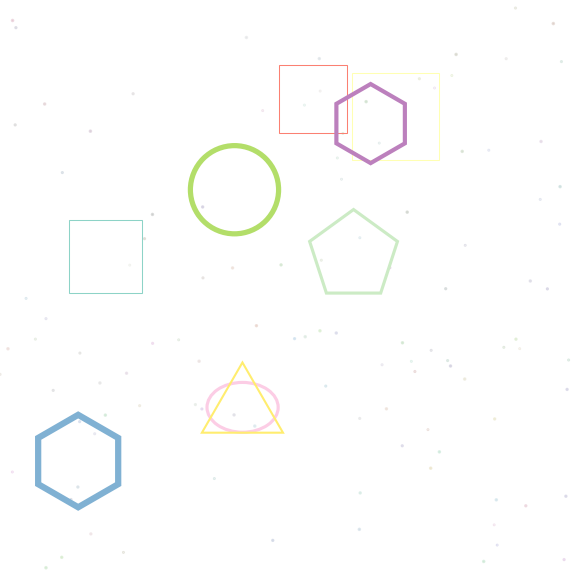[{"shape": "square", "thickness": 0.5, "radius": 0.32, "center": [0.183, 0.555]}, {"shape": "square", "thickness": 0.5, "radius": 0.38, "center": [0.685, 0.797]}, {"shape": "square", "thickness": 0.5, "radius": 0.29, "center": [0.543, 0.827]}, {"shape": "hexagon", "thickness": 3, "radius": 0.4, "center": [0.135, 0.201]}, {"shape": "circle", "thickness": 2.5, "radius": 0.38, "center": [0.406, 0.671]}, {"shape": "oval", "thickness": 1.5, "radius": 0.31, "center": [0.42, 0.294]}, {"shape": "hexagon", "thickness": 2, "radius": 0.34, "center": [0.642, 0.785]}, {"shape": "pentagon", "thickness": 1.5, "radius": 0.4, "center": [0.612, 0.556]}, {"shape": "triangle", "thickness": 1, "radius": 0.41, "center": [0.42, 0.29]}]